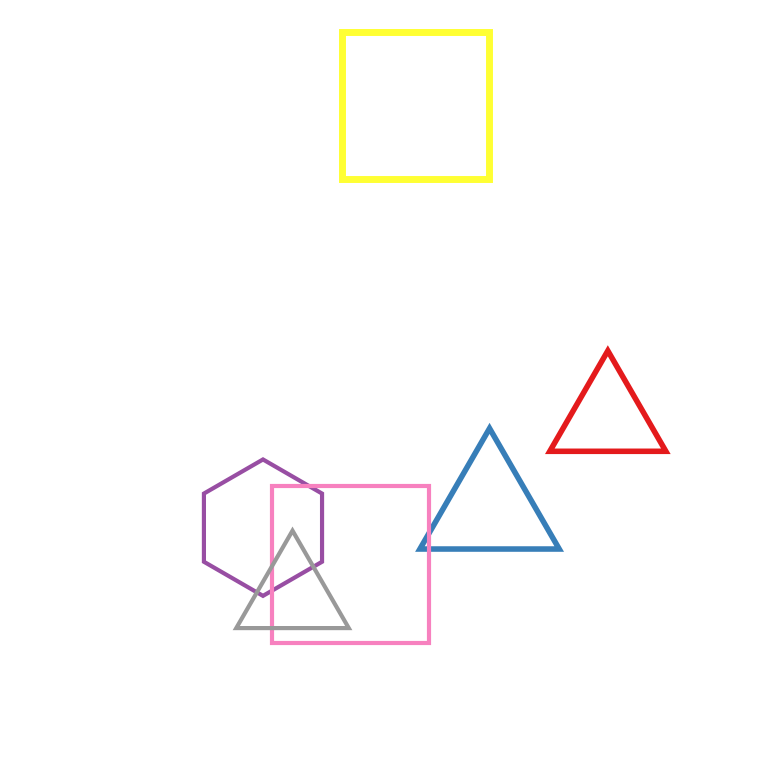[{"shape": "triangle", "thickness": 2, "radius": 0.44, "center": [0.789, 0.457]}, {"shape": "triangle", "thickness": 2, "radius": 0.52, "center": [0.636, 0.339]}, {"shape": "hexagon", "thickness": 1.5, "radius": 0.44, "center": [0.342, 0.315]}, {"shape": "square", "thickness": 2.5, "radius": 0.48, "center": [0.539, 0.863]}, {"shape": "square", "thickness": 1.5, "radius": 0.51, "center": [0.455, 0.267]}, {"shape": "triangle", "thickness": 1.5, "radius": 0.42, "center": [0.38, 0.226]}]